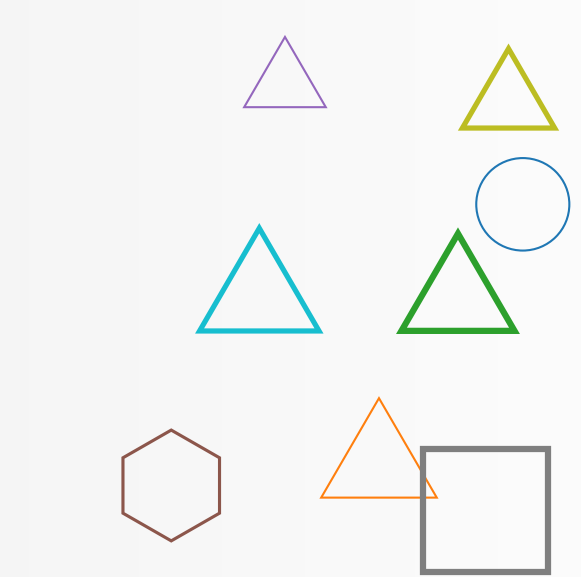[{"shape": "circle", "thickness": 1, "radius": 0.4, "center": [0.899, 0.645]}, {"shape": "triangle", "thickness": 1, "radius": 0.57, "center": [0.652, 0.195]}, {"shape": "triangle", "thickness": 3, "radius": 0.56, "center": [0.788, 0.482]}, {"shape": "triangle", "thickness": 1, "radius": 0.41, "center": [0.49, 0.854]}, {"shape": "hexagon", "thickness": 1.5, "radius": 0.48, "center": [0.295, 0.158]}, {"shape": "square", "thickness": 3, "radius": 0.53, "center": [0.835, 0.115]}, {"shape": "triangle", "thickness": 2.5, "radius": 0.46, "center": [0.875, 0.823]}, {"shape": "triangle", "thickness": 2.5, "radius": 0.59, "center": [0.446, 0.485]}]